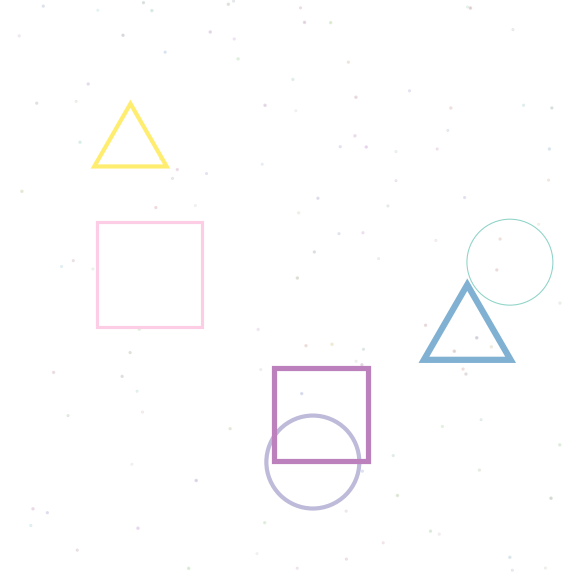[{"shape": "circle", "thickness": 0.5, "radius": 0.37, "center": [0.883, 0.545]}, {"shape": "circle", "thickness": 2, "radius": 0.4, "center": [0.542, 0.199]}, {"shape": "triangle", "thickness": 3, "radius": 0.43, "center": [0.809, 0.419]}, {"shape": "square", "thickness": 1.5, "radius": 0.46, "center": [0.258, 0.523]}, {"shape": "square", "thickness": 2.5, "radius": 0.41, "center": [0.556, 0.282]}, {"shape": "triangle", "thickness": 2, "radius": 0.36, "center": [0.226, 0.747]}]